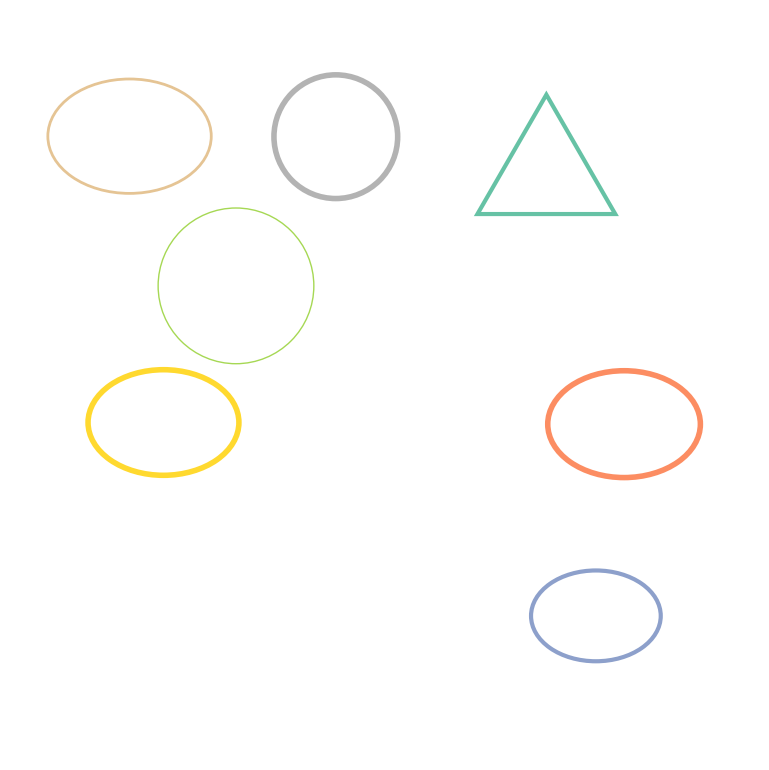[{"shape": "triangle", "thickness": 1.5, "radius": 0.52, "center": [0.71, 0.774]}, {"shape": "oval", "thickness": 2, "radius": 0.5, "center": [0.81, 0.449]}, {"shape": "oval", "thickness": 1.5, "radius": 0.42, "center": [0.774, 0.2]}, {"shape": "circle", "thickness": 0.5, "radius": 0.51, "center": [0.306, 0.629]}, {"shape": "oval", "thickness": 2, "radius": 0.49, "center": [0.212, 0.451]}, {"shape": "oval", "thickness": 1, "radius": 0.53, "center": [0.168, 0.823]}, {"shape": "circle", "thickness": 2, "radius": 0.4, "center": [0.436, 0.822]}]